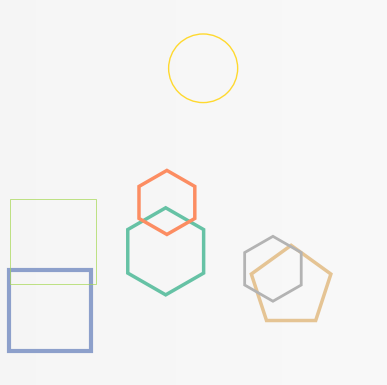[{"shape": "hexagon", "thickness": 2.5, "radius": 0.57, "center": [0.428, 0.347]}, {"shape": "hexagon", "thickness": 2.5, "radius": 0.42, "center": [0.431, 0.474]}, {"shape": "square", "thickness": 3, "radius": 0.52, "center": [0.129, 0.194]}, {"shape": "square", "thickness": 0.5, "radius": 0.55, "center": [0.137, 0.373]}, {"shape": "circle", "thickness": 1, "radius": 0.45, "center": [0.524, 0.823]}, {"shape": "pentagon", "thickness": 2.5, "radius": 0.54, "center": [0.751, 0.255]}, {"shape": "hexagon", "thickness": 2, "radius": 0.42, "center": [0.704, 0.302]}]